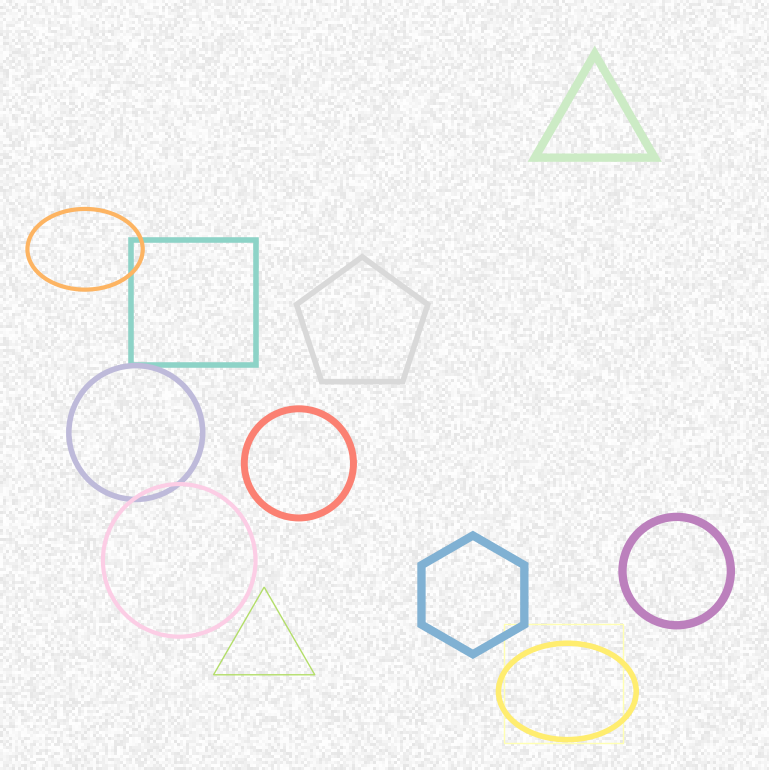[{"shape": "square", "thickness": 2, "radius": 0.41, "center": [0.251, 0.608]}, {"shape": "square", "thickness": 0.5, "radius": 0.38, "center": [0.732, 0.112]}, {"shape": "circle", "thickness": 2, "radius": 0.43, "center": [0.176, 0.438]}, {"shape": "circle", "thickness": 2.5, "radius": 0.35, "center": [0.388, 0.398]}, {"shape": "hexagon", "thickness": 3, "radius": 0.39, "center": [0.614, 0.227]}, {"shape": "oval", "thickness": 1.5, "radius": 0.37, "center": [0.11, 0.676]}, {"shape": "triangle", "thickness": 0.5, "radius": 0.38, "center": [0.343, 0.162]}, {"shape": "circle", "thickness": 1.5, "radius": 0.5, "center": [0.233, 0.272]}, {"shape": "pentagon", "thickness": 2, "radius": 0.45, "center": [0.47, 0.577]}, {"shape": "circle", "thickness": 3, "radius": 0.35, "center": [0.879, 0.258]}, {"shape": "triangle", "thickness": 3, "radius": 0.45, "center": [0.772, 0.84]}, {"shape": "oval", "thickness": 2, "radius": 0.45, "center": [0.737, 0.102]}]